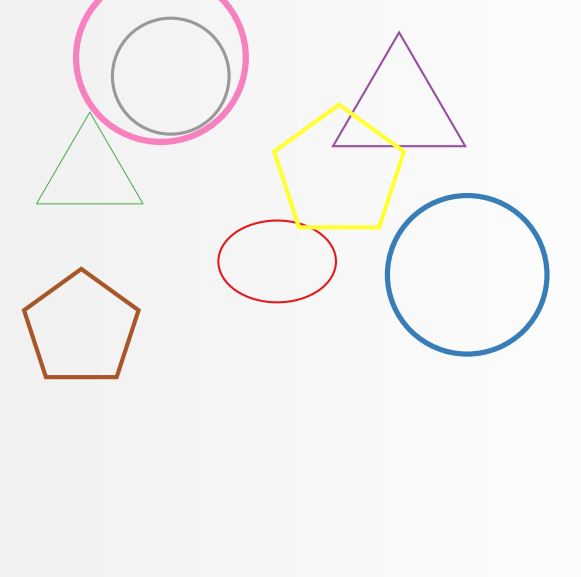[{"shape": "oval", "thickness": 1, "radius": 0.51, "center": [0.477, 0.546]}, {"shape": "circle", "thickness": 2.5, "radius": 0.69, "center": [0.804, 0.523]}, {"shape": "triangle", "thickness": 0.5, "radius": 0.53, "center": [0.154, 0.699]}, {"shape": "triangle", "thickness": 1, "radius": 0.66, "center": [0.687, 0.812]}, {"shape": "pentagon", "thickness": 2, "radius": 0.59, "center": [0.583, 0.7]}, {"shape": "pentagon", "thickness": 2, "radius": 0.52, "center": [0.14, 0.43]}, {"shape": "circle", "thickness": 3, "radius": 0.73, "center": [0.277, 0.899]}, {"shape": "circle", "thickness": 1.5, "radius": 0.5, "center": [0.294, 0.867]}]